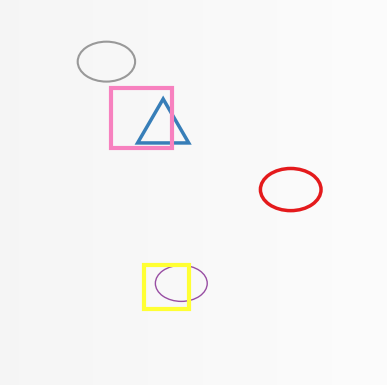[{"shape": "oval", "thickness": 2.5, "radius": 0.39, "center": [0.75, 0.508]}, {"shape": "triangle", "thickness": 2.5, "radius": 0.38, "center": [0.421, 0.667]}, {"shape": "oval", "thickness": 1, "radius": 0.33, "center": [0.468, 0.264]}, {"shape": "square", "thickness": 3, "radius": 0.29, "center": [0.431, 0.254]}, {"shape": "square", "thickness": 3, "radius": 0.39, "center": [0.365, 0.693]}, {"shape": "oval", "thickness": 1.5, "radius": 0.37, "center": [0.275, 0.84]}]